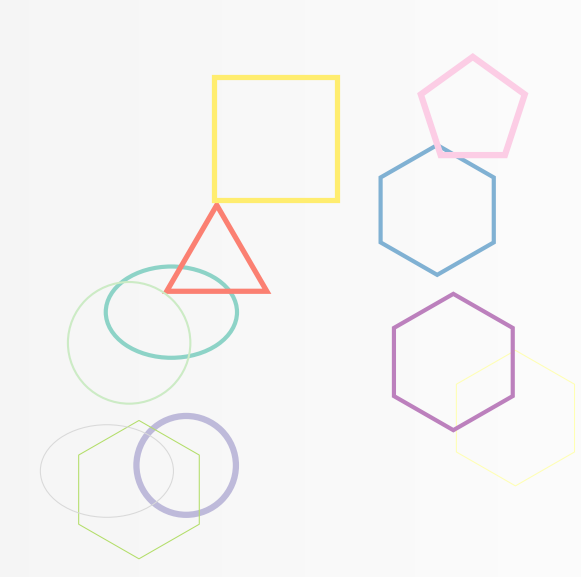[{"shape": "oval", "thickness": 2, "radius": 0.56, "center": [0.295, 0.459]}, {"shape": "hexagon", "thickness": 0.5, "radius": 0.59, "center": [0.887, 0.275]}, {"shape": "circle", "thickness": 3, "radius": 0.43, "center": [0.32, 0.193]}, {"shape": "triangle", "thickness": 2.5, "radius": 0.5, "center": [0.373, 0.545]}, {"shape": "hexagon", "thickness": 2, "radius": 0.56, "center": [0.752, 0.636]}, {"shape": "hexagon", "thickness": 0.5, "radius": 0.6, "center": [0.239, 0.151]}, {"shape": "pentagon", "thickness": 3, "radius": 0.47, "center": [0.813, 0.807]}, {"shape": "oval", "thickness": 0.5, "radius": 0.57, "center": [0.184, 0.184]}, {"shape": "hexagon", "thickness": 2, "radius": 0.59, "center": [0.78, 0.372]}, {"shape": "circle", "thickness": 1, "radius": 0.53, "center": [0.222, 0.405]}, {"shape": "square", "thickness": 2.5, "radius": 0.53, "center": [0.475, 0.759]}]